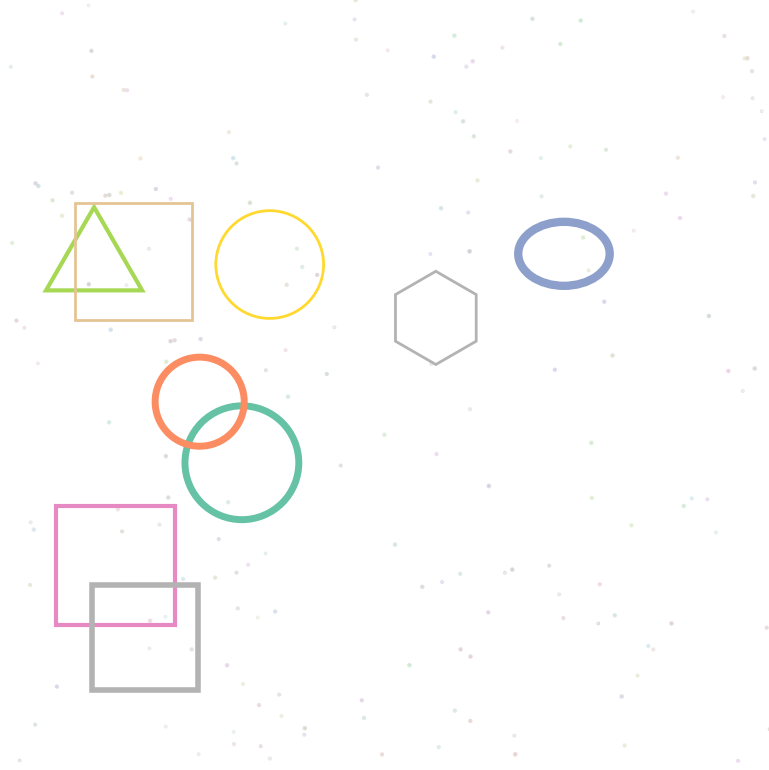[{"shape": "circle", "thickness": 2.5, "radius": 0.37, "center": [0.314, 0.399]}, {"shape": "circle", "thickness": 2.5, "radius": 0.29, "center": [0.259, 0.478]}, {"shape": "oval", "thickness": 3, "radius": 0.3, "center": [0.732, 0.67]}, {"shape": "square", "thickness": 1.5, "radius": 0.39, "center": [0.15, 0.265]}, {"shape": "triangle", "thickness": 1.5, "radius": 0.36, "center": [0.122, 0.659]}, {"shape": "circle", "thickness": 1, "radius": 0.35, "center": [0.35, 0.656]}, {"shape": "square", "thickness": 1, "radius": 0.38, "center": [0.174, 0.661]}, {"shape": "hexagon", "thickness": 1, "radius": 0.3, "center": [0.566, 0.587]}, {"shape": "square", "thickness": 2, "radius": 0.34, "center": [0.188, 0.172]}]